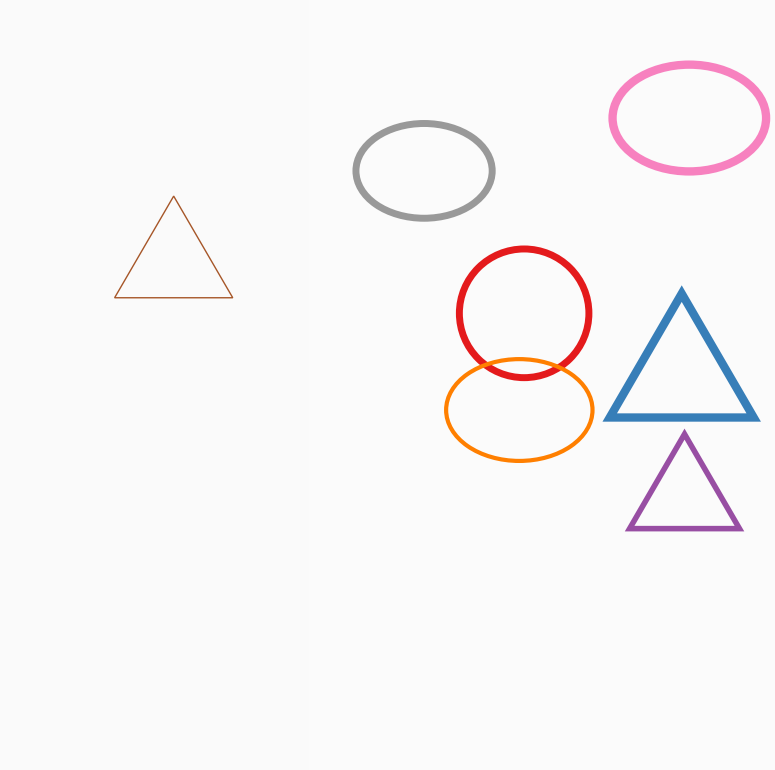[{"shape": "circle", "thickness": 2.5, "radius": 0.42, "center": [0.676, 0.593]}, {"shape": "triangle", "thickness": 3, "radius": 0.54, "center": [0.88, 0.511]}, {"shape": "triangle", "thickness": 2, "radius": 0.41, "center": [0.883, 0.354]}, {"shape": "oval", "thickness": 1.5, "radius": 0.47, "center": [0.67, 0.467]}, {"shape": "triangle", "thickness": 0.5, "radius": 0.44, "center": [0.224, 0.657]}, {"shape": "oval", "thickness": 3, "radius": 0.5, "center": [0.889, 0.847]}, {"shape": "oval", "thickness": 2.5, "radius": 0.44, "center": [0.547, 0.778]}]